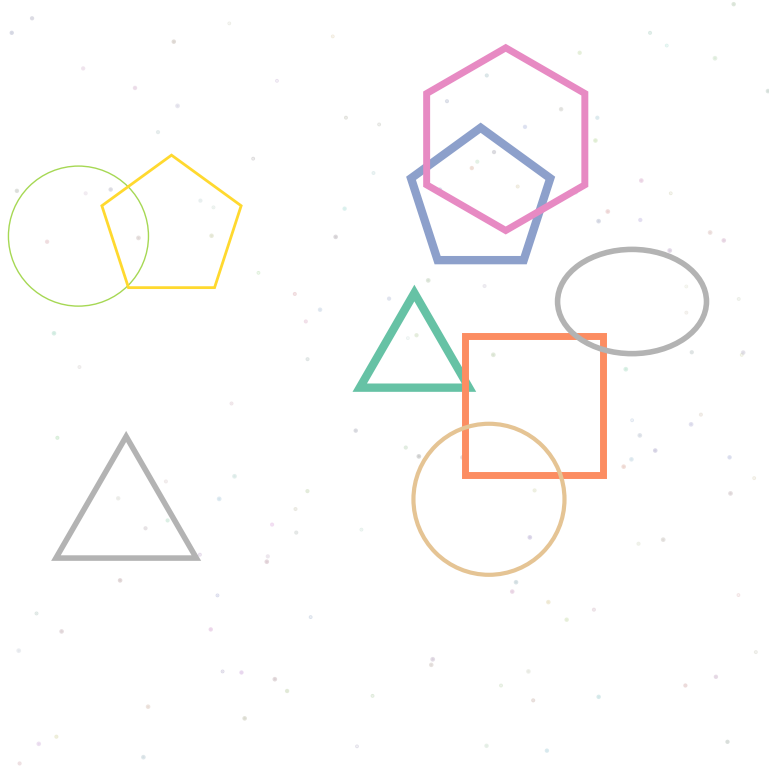[{"shape": "triangle", "thickness": 3, "radius": 0.41, "center": [0.538, 0.538]}, {"shape": "square", "thickness": 2.5, "radius": 0.45, "center": [0.693, 0.474]}, {"shape": "pentagon", "thickness": 3, "radius": 0.48, "center": [0.624, 0.739]}, {"shape": "hexagon", "thickness": 2.5, "radius": 0.59, "center": [0.657, 0.819]}, {"shape": "circle", "thickness": 0.5, "radius": 0.45, "center": [0.102, 0.693]}, {"shape": "pentagon", "thickness": 1, "radius": 0.48, "center": [0.223, 0.703]}, {"shape": "circle", "thickness": 1.5, "radius": 0.49, "center": [0.635, 0.352]}, {"shape": "oval", "thickness": 2, "radius": 0.48, "center": [0.821, 0.608]}, {"shape": "triangle", "thickness": 2, "radius": 0.53, "center": [0.164, 0.328]}]